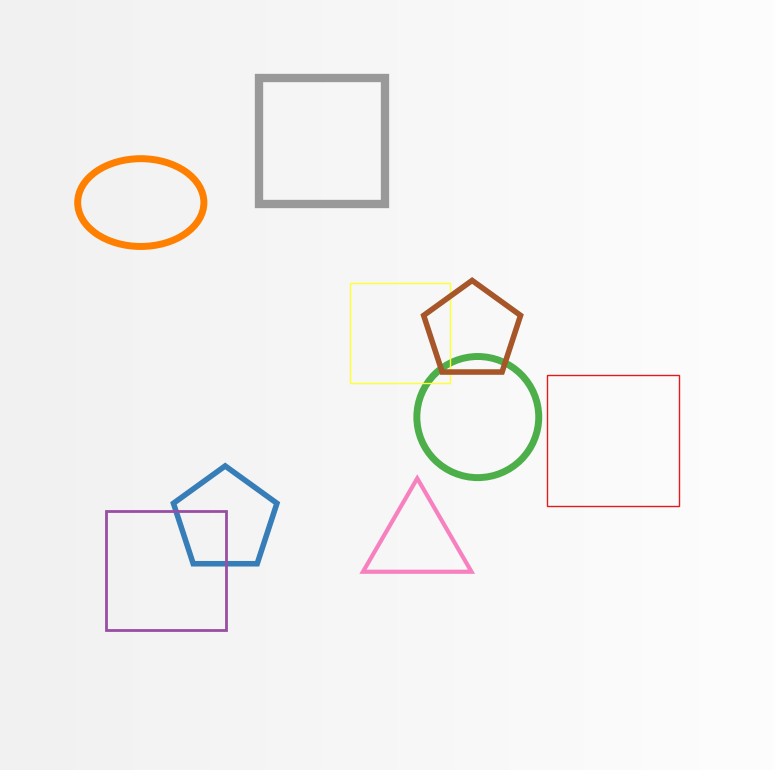[{"shape": "square", "thickness": 0.5, "radius": 0.43, "center": [0.791, 0.428]}, {"shape": "pentagon", "thickness": 2, "radius": 0.35, "center": [0.291, 0.325]}, {"shape": "circle", "thickness": 2.5, "radius": 0.39, "center": [0.617, 0.458]}, {"shape": "square", "thickness": 1, "radius": 0.39, "center": [0.214, 0.259]}, {"shape": "oval", "thickness": 2.5, "radius": 0.41, "center": [0.182, 0.737]}, {"shape": "square", "thickness": 0.5, "radius": 0.32, "center": [0.516, 0.567]}, {"shape": "pentagon", "thickness": 2, "radius": 0.33, "center": [0.609, 0.57]}, {"shape": "triangle", "thickness": 1.5, "radius": 0.4, "center": [0.538, 0.298]}, {"shape": "square", "thickness": 3, "radius": 0.41, "center": [0.415, 0.817]}]